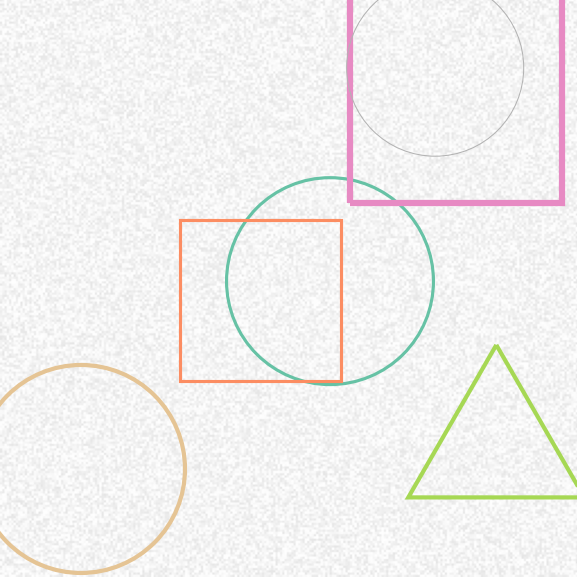[{"shape": "circle", "thickness": 1.5, "radius": 0.9, "center": [0.571, 0.512]}, {"shape": "square", "thickness": 1.5, "radius": 0.7, "center": [0.451, 0.479]}, {"shape": "square", "thickness": 3, "radius": 0.92, "center": [0.79, 0.832]}, {"shape": "triangle", "thickness": 2, "radius": 0.88, "center": [0.859, 0.226]}, {"shape": "circle", "thickness": 2, "radius": 0.9, "center": [0.14, 0.187]}, {"shape": "circle", "thickness": 0.5, "radius": 0.77, "center": [0.754, 0.882]}]